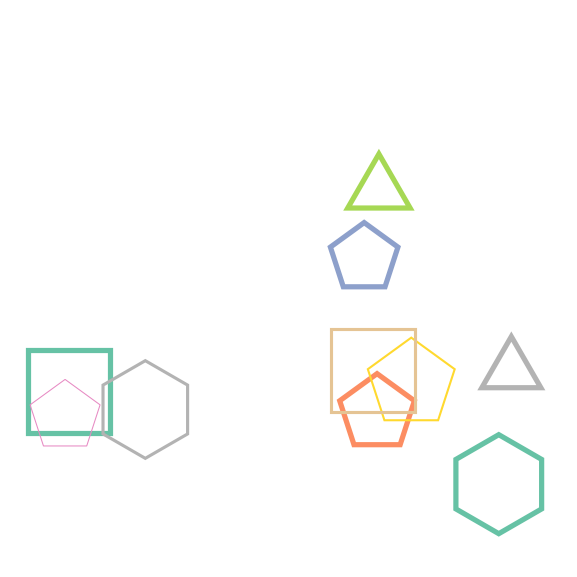[{"shape": "square", "thickness": 2.5, "radius": 0.36, "center": [0.12, 0.321]}, {"shape": "hexagon", "thickness": 2.5, "radius": 0.43, "center": [0.864, 0.161]}, {"shape": "pentagon", "thickness": 2.5, "radius": 0.34, "center": [0.653, 0.284]}, {"shape": "pentagon", "thickness": 2.5, "radius": 0.31, "center": [0.631, 0.552]}, {"shape": "pentagon", "thickness": 0.5, "radius": 0.32, "center": [0.113, 0.278]}, {"shape": "triangle", "thickness": 2.5, "radius": 0.31, "center": [0.656, 0.67]}, {"shape": "pentagon", "thickness": 1, "radius": 0.4, "center": [0.712, 0.335]}, {"shape": "square", "thickness": 1.5, "radius": 0.36, "center": [0.646, 0.357]}, {"shape": "hexagon", "thickness": 1.5, "radius": 0.42, "center": [0.252, 0.29]}, {"shape": "triangle", "thickness": 2.5, "radius": 0.3, "center": [0.885, 0.357]}]